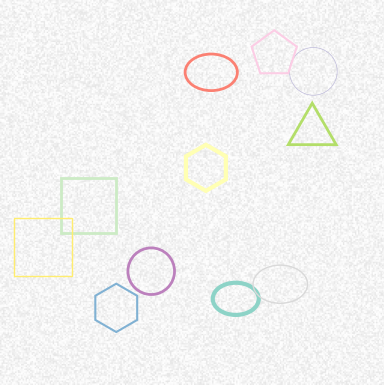[{"shape": "oval", "thickness": 3, "radius": 0.3, "center": [0.612, 0.224]}, {"shape": "hexagon", "thickness": 3, "radius": 0.3, "center": [0.535, 0.564]}, {"shape": "circle", "thickness": 0.5, "radius": 0.31, "center": [0.814, 0.815]}, {"shape": "oval", "thickness": 2, "radius": 0.34, "center": [0.549, 0.812]}, {"shape": "hexagon", "thickness": 1.5, "radius": 0.31, "center": [0.302, 0.2]}, {"shape": "triangle", "thickness": 2, "radius": 0.36, "center": [0.811, 0.66]}, {"shape": "pentagon", "thickness": 1.5, "radius": 0.31, "center": [0.712, 0.86]}, {"shape": "oval", "thickness": 1, "radius": 0.35, "center": [0.728, 0.262]}, {"shape": "circle", "thickness": 2, "radius": 0.3, "center": [0.393, 0.296]}, {"shape": "square", "thickness": 2, "radius": 0.35, "center": [0.231, 0.466]}, {"shape": "square", "thickness": 1, "radius": 0.37, "center": [0.112, 0.358]}]